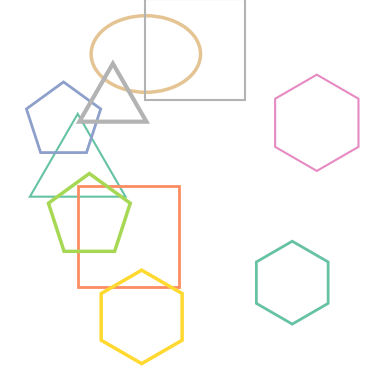[{"shape": "triangle", "thickness": 1.5, "radius": 0.72, "center": [0.202, 0.561]}, {"shape": "hexagon", "thickness": 2, "radius": 0.54, "center": [0.759, 0.266]}, {"shape": "square", "thickness": 2, "radius": 0.66, "center": [0.333, 0.386]}, {"shape": "pentagon", "thickness": 2, "radius": 0.51, "center": [0.165, 0.686]}, {"shape": "hexagon", "thickness": 1.5, "radius": 0.63, "center": [0.823, 0.681]}, {"shape": "pentagon", "thickness": 2.5, "radius": 0.56, "center": [0.232, 0.438]}, {"shape": "hexagon", "thickness": 2.5, "radius": 0.61, "center": [0.368, 0.177]}, {"shape": "oval", "thickness": 2.5, "radius": 0.71, "center": [0.379, 0.86]}, {"shape": "triangle", "thickness": 3, "radius": 0.5, "center": [0.293, 0.734]}, {"shape": "square", "thickness": 1.5, "radius": 0.65, "center": [0.507, 0.871]}]